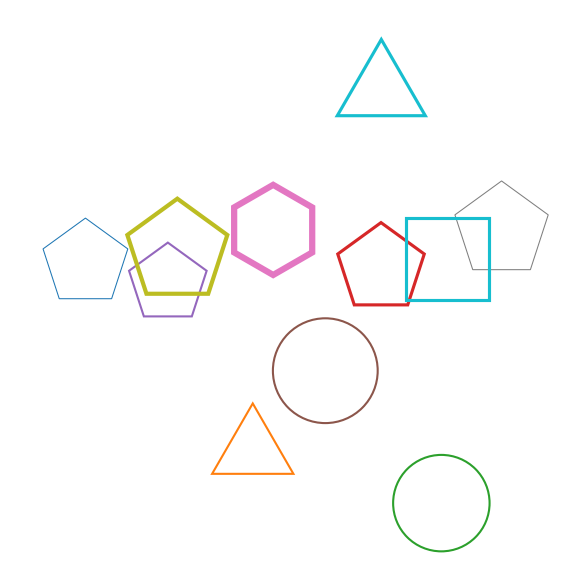[{"shape": "pentagon", "thickness": 0.5, "radius": 0.39, "center": [0.148, 0.544]}, {"shape": "triangle", "thickness": 1, "radius": 0.41, "center": [0.438, 0.219]}, {"shape": "circle", "thickness": 1, "radius": 0.42, "center": [0.764, 0.128]}, {"shape": "pentagon", "thickness": 1.5, "radius": 0.39, "center": [0.66, 0.535]}, {"shape": "pentagon", "thickness": 1, "radius": 0.35, "center": [0.291, 0.508]}, {"shape": "circle", "thickness": 1, "radius": 0.45, "center": [0.563, 0.357]}, {"shape": "hexagon", "thickness": 3, "radius": 0.39, "center": [0.473, 0.601]}, {"shape": "pentagon", "thickness": 0.5, "radius": 0.42, "center": [0.869, 0.601]}, {"shape": "pentagon", "thickness": 2, "radius": 0.45, "center": [0.307, 0.564]}, {"shape": "triangle", "thickness": 1.5, "radius": 0.44, "center": [0.66, 0.843]}, {"shape": "square", "thickness": 1.5, "radius": 0.36, "center": [0.775, 0.55]}]